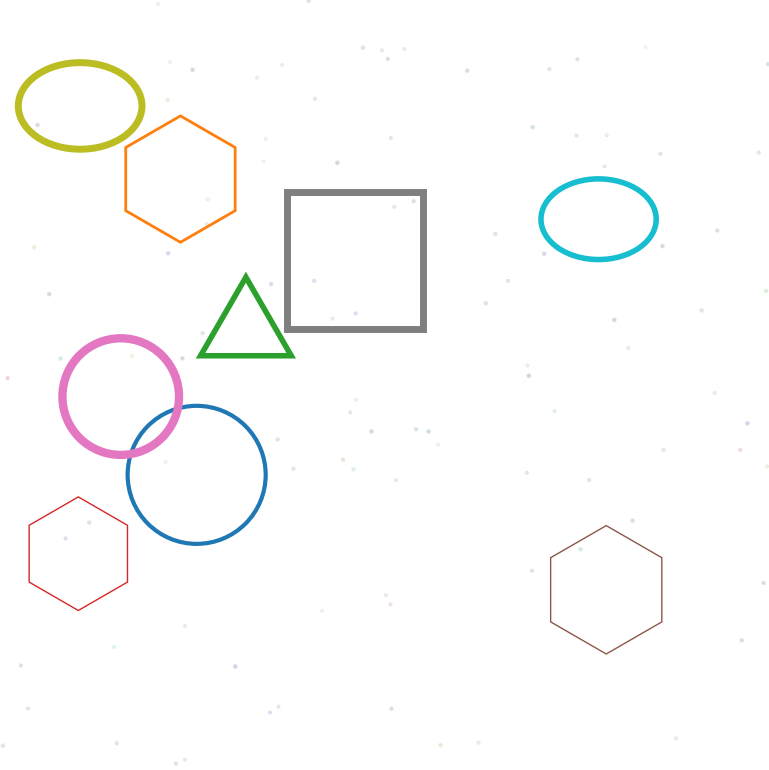[{"shape": "circle", "thickness": 1.5, "radius": 0.45, "center": [0.255, 0.383]}, {"shape": "hexagon", "thickness": 1, "radius": 0.41, "center": [0.234, 0.767]}, {"shape": "triangle", "thickness": 2, "radius": 0.34, "center": [0.319, 0.572]}, {"shape": "hexagon", "thickness": 0.5, "radius": 0.37, "center": [0.102, 0.281]}, {"shape": "hexagon", "thickness": 0.5, "radius": 0.42, "center": [0.787, 0.234]}, {"shape": "circle", "thickness": 3, "radius": 0.38, "center": [0.157, 0.485]}, {"shape": "square", "thickness": 2.5, "radius": 0.44, "center": [0.461, 0.662]}, {"shape": "oval", "thickness": 2.5, "radius": 0.4, "center": [0.104, 0.862]}, {"shape": "oval", "thickness": 2, "radius": 0.37, "center": [0.777, 0.715]}]